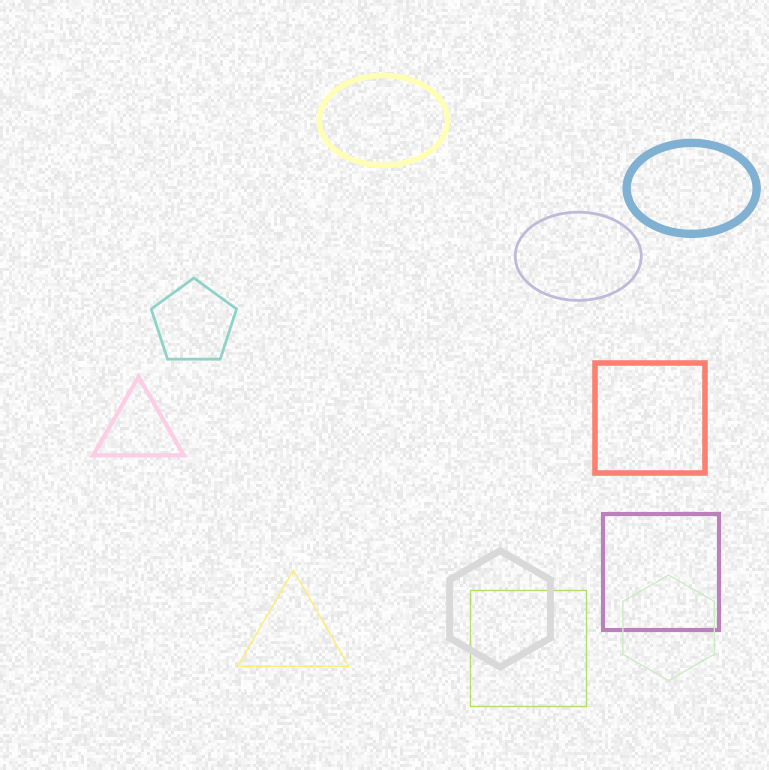[{"shape": "pentagon", "thickness": 1, "radius": 0.29, "center": [0.252, 0.581]}, {"shape": "oval", "thickness": 2, "radius": 0.42, "center": [0.498, 0.844]}, {"shape": "oval", "thickness": 1, "radius": 0.41, "center": [0.751, 0.667]}, {"shape": "square", "thickness": 2, "radius": 0.36, "center": [0.845, 0.457]}, {"shape": "oval", "thickness": 3, "radius": 0.42, "center": [0.898, 0.755]}, {"shape": "square", "thickness": 0.5, "radius": 0.38, "center": [0.686, 0.158]}, {"shape": "triangle", "thickness": 1.5, "radius": 0.34, "center": [0.18, 0.443]}, {"shape": "hexagon", "thickness": 2.5, "radius": 0.38, "center": [0.649, 0.209]}, {"shape": "square", "thickness": 1.5, "radius": 0.38, "center": [0.859, 0.257]}, {"shape": "hexagon", "thickness": 0.5, "radius": 0.34, "center": [0.868, 0.185]}, {"shape": "triangle", "thickness": 0.5, "radius": 0.42, "center": [0.381, 0.176]}]